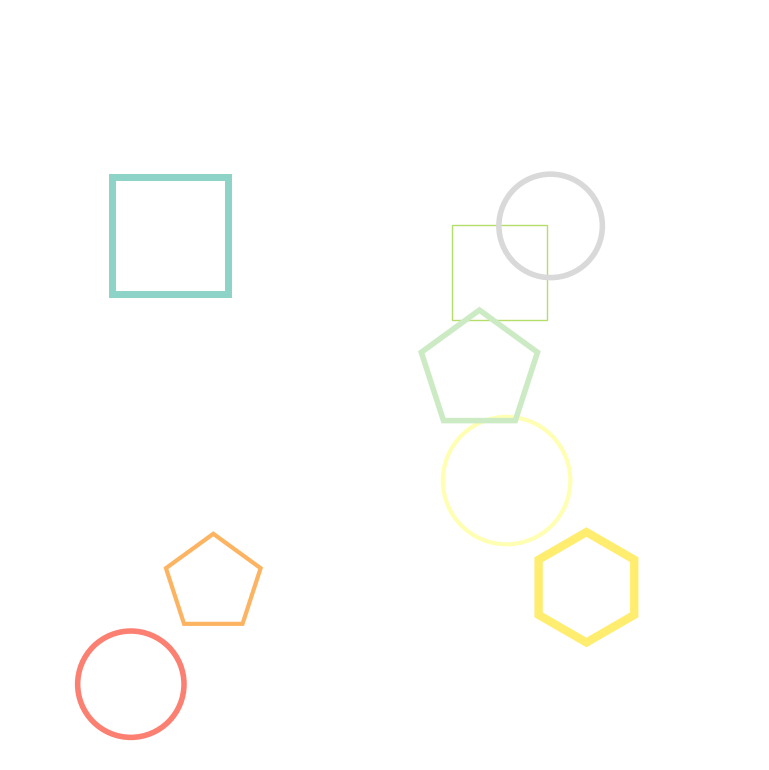[{"shape": "square", "thickness": 2.5, "radius": 0.38, "center": [0.221, 0.694]}, {"shape": "circle", "thickness": 1.5, "radius": 0.41, "center": [0.658, 0.376]}, {"shape": "circle", "thickness": 2, "radius": 0.35, "center": [0.17, 0.111]}, {"shape": "pentagon", "thickness": 1.5, "radius": 0.32, "center": [0.277, 0.242]}, {"shape": "square", "thickness": 0.5, "radius": 0.31, "center": [0.648, 0.646]}, {"shape": "circle", "thickness": 2, "radius": 0.34, "center": [0.715, 0.707]}, {"shape": "pentagon", "thickness": 2, "radius": 0.4, "center": [0.623, 0.518]}, {"shape": "hexagon", "thickness": 3, "radius": 0.36, "center": [0.762, 0.237]}]